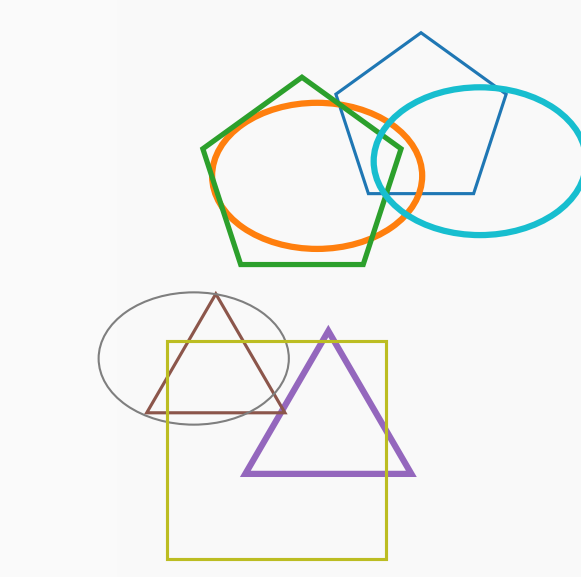[{"shape": "pentagon", "thickness": 1.5, "radius": 0.77, "center": [0.724, 0.788]}, {"shape": "oval", "thickness": 3, "radius": 0.9, "center": [0.546, 0.695]}, {"shape": "pentagon", "thickness": 2.5, "radius": 0.9, "center": [0.519, 0.686]}, {"shape": "triangle", "thickness": 3, "radius": 0.82, "center": [0.565, 0.261]}, {"shape": "triangle", "thickness": 1.5, "radius": 0.69, "center": [0.371, 0.353]}, {"shape": "oval", "thickness": 1, "radius": 0.82, "center": [0.333, 0.378]}, {"shape": "square", "thickness": 1.5, "radius": 0.94, "center": [0.476, 0.22]}, {"shape": "oval", "thickness": 3, "radius": 0.91, "center": [0.826, 0.72]}]